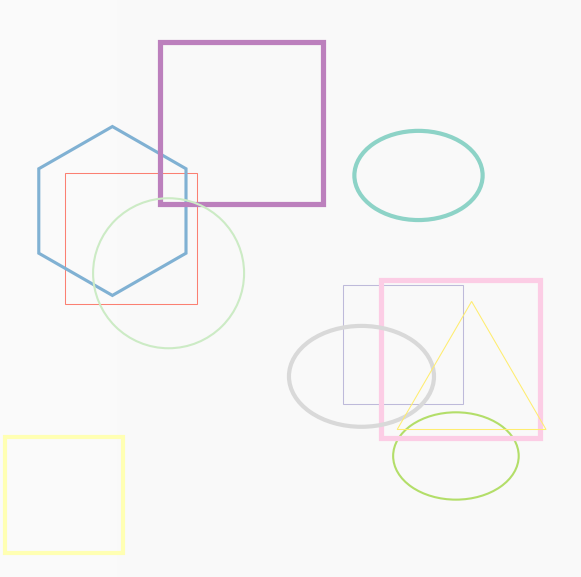[{"shape": "oval", "thickness": 2, "radius": 0.55, "center": [0.72, 0.695]}, {"shape": "square", "thickness": 2, "radius": 0.5, "center": [0.11, 0.142]}, {"shape": "square", "thickness": 0.5, "radius": 0.52, "center": [0.694, 0.402]}, {"shape": "square", "thickness": 0.5, "radius": 0.56, "center": [0.226, 0.586]}, {"shape": "hexagon", "thickness": 1.5, "radius": 0.73, "center": [0.193, 0.634]}, {"shape": "oval", "thickness": 1, "radius": 0.54, "center": [0.784, 0.21]}, {"shape": "square", "thickness": 2.5, "radius": 0.68, "center": [0.792, 0.377]}, {"shape": "oval", "thickness": 2, "radius": 0.62, "center": [0.622, 0.347]}, {"shape": "square", "thickness": 2.5, "radius": 0.7, "center": [0.416, 0.786]}, {"shape": "circle", "thickness": 1, "radius": 0.65, "center": [0.29, 0.526]}, {"shape": "triangle", "thickness": 0.5, "radius": 0.74, "center": [0.811, 0.329]}]